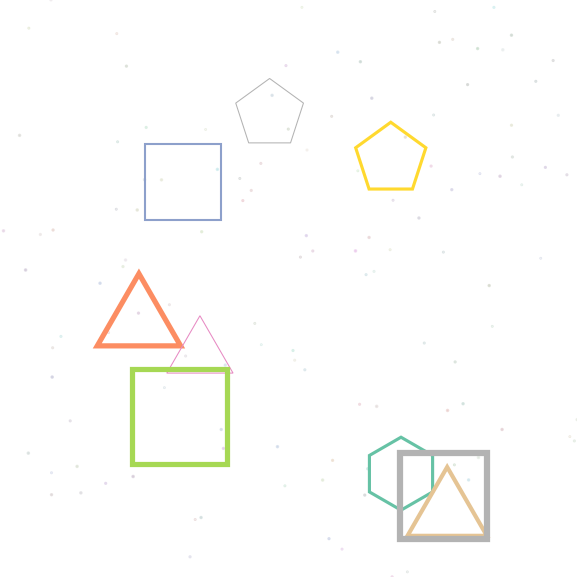[{"shape": "hexagon", "thickness": 1.5, "radius": 0.32, "center": [0.694, 0.179]}, {"shape": "triangle", "thickness": 2.5, "radius": 0.42, "center": [0.241, 0.442]}, {"shape": "square", "thickness": 1, "radius": 0.33, "center": [0.317, 0.684]}, {"shape": "triangle", "thickness": 0.5, "radius": 0.33, "center": [0.346, 0.386]}, {"shape": "square", "thickness": 2.5, "radius": 0.41, "center": [0.31, 0.278]}, {"shape": "pentagon", "thickness": 1.5, "radius": 0.32, "center": [0.677, 0.724]}, {"shape": "triangle", "thickness": 2, "radius": 0.4, "center": [0.774, 0.111]}, {"shape": "pentagon", "thickness": 0.5, "radius": 0.31, "center": [0.467, 0.802]}, {"shape": "square", "thickness": 3, "radius": 0.37, "center": [0.768, 0.14]}]